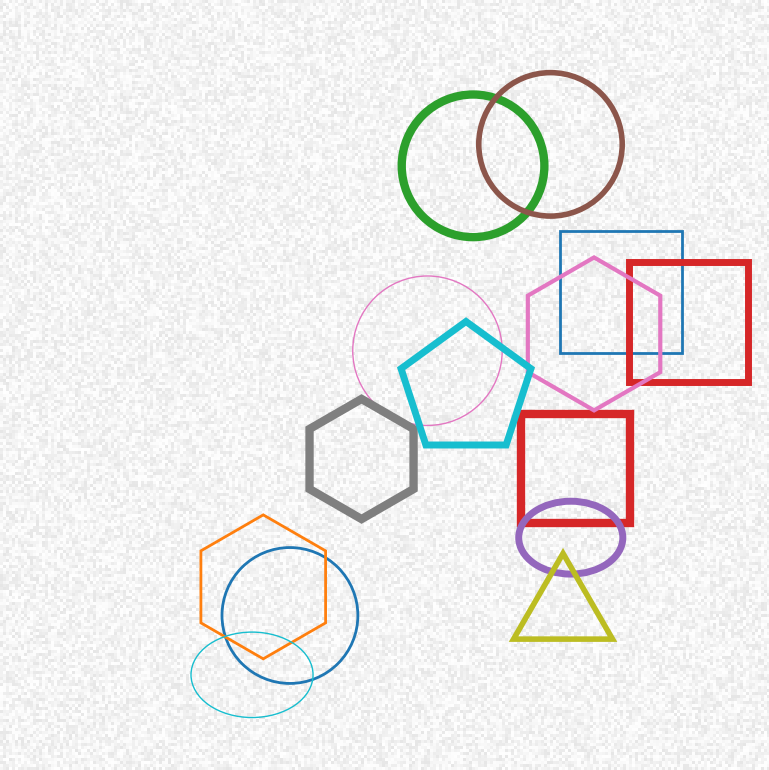[{"shape": "square", "thickness": 1, "radius": 0.4, "center": [0.806, 0.621]}, {"shape": "circle", "thickness": 1, "radius": 0.44, "center": [0.377, 0.201]}, {"shape": "hexagon", "thickness": 1, "radius": 0.47, "center": [0.342, 0.238]}, {"shape": "circle", "thickness": 3, "radius": 0.46, "center": [0.614, 0.785]}, {"shape": "square", "thickness": 2.5, "radius": 0.39, "center": [0.894, 0.582]}, {"shape": "square", "thickness": 3, "radius": 0.35, "center": [0.747, 0.391]}, {"shape": "oval", "thickness": 2.5, "radius": 0.34, "center": [0.741, 0.302]}, {"shape": "circle", "thickness": 2, "radius": 0.47, "center": [0.715, 0.813]}, {"shape": "circle", "thickness": 0.5, "radius": 0.49, "center": [0.555, 0.545]}, {"shape": "hexagon", "thickness": 1.5, "radius": 0.5, "center": [0.772, 0.566]}, {"shape": "hexagon", "thickness": 3, "radius": 0.39, "center": [0.47, 0.404]}, {"shape": "triangle", "thickness": 2, "radius": 0.37, "center": [0.731, 0.207]}, {"shape": "pentagon", "thickness": 2.5, "radius": 0.44, "center": [0.605, 0.494]}, {"shape": "oval", "thickness": 0.5, "radius": 0.4, "center": [0.327, 0.124]}]